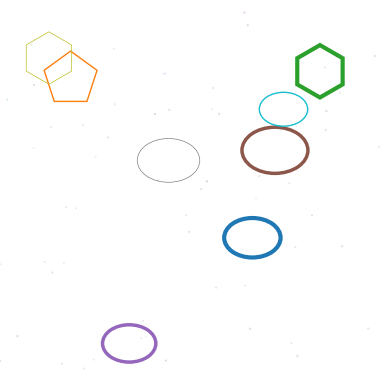[{"shape": "oval", "thickness": 3, "radius": 0.37, "center": [0.656, 0.382]}, {"shape": "pentagon", "thickness": 1, "radius": 0.36, "center": [0.183, 0.795]}, {"shape": "hexagon", "thickness": 3, "radius": 0.34, "center": [0.831, 0.815]}, {"shape": "oval", "thickness": 2.5, "radius": 0.35, "center": [0.336, 0.108]}, {"shape": "oval", "thickness": 2.5, "radius": 0.43, "center": [0.714, 0.61]}, {"shape": "oval", "thickness": 0.5, "radius": 0.41, "center": [0.438, 0.583]}, {"shape": "hexagon", "thickness": 0.5, "radius": 0.34, "center": [0.127, 0.849]}, {"shape": "oval", "thickness": 1, "radius": 0.31, "center": [0.736, 0.716]}]